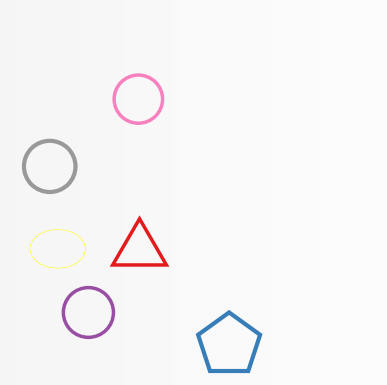[{"shape": "triangle", "thickness": 2.5, "radius": 0.4, "center": [0.36, 0.352]}, {"shape": "pentagon", "thickness": 3, "radius": 0.42, "center": [0.591, 0.104]}, {"shape": "circle", "thickness": 2.5, "radius": 0.32, "center": [0.228, 0.188]}, {"shape": "oval", "thickness": 0.5, "radius": 0.36, "center": [0.149, 0.354]}, {"shape": "circle", "thickness": 2.5, "radius": 0.31, "center": [0.357, 0.742]}, {"shape": "circle", "thickness": 3, "radius": 0.33, "center": [0.128, 0.568]}]